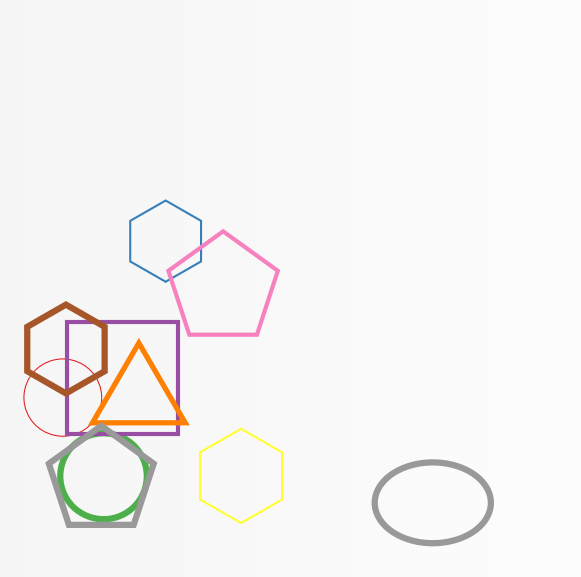[{"shape": "circle", "thickness": 0.5, "radius": 0.33, "center": [0.108, 0.311]}, {"shape": "hexagon", "thickness": 1, "radius": 0.35, "center": [0.285, 0.582]}, {"shape": "circle", "thickness": 3, "radius": 0.37, "center": [0.178, 0.175]}, {"shape": "square", "thickness": 2, "radius": 0.48, "center": [0.211, 0.345]}, {"shape": "triangle", "thickness": 2.5, "radius": 0.46, "center": [0.239, 0.313]}, {"shape": "hexagon", "thickness": 1, "radius": 0.41, "center": [0.415, 0.175]}, {"shape": "hexagon", "thickness": 3, "radius": 0.38, "center": [0.113, 0.395]}, {"shape": "pentagon", "thickness": 2, "radius": 0.49, "center": [0.384, 0.5]}, {"shape": "pentagon", "thickness": 3, "radius": 0.47, "center": [0.174, 0.167]}, {"shape": "oval", "thickness": 3, "radius": 0.5, "center": [0.745, 0.128]}]